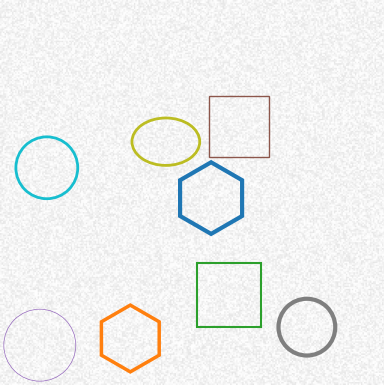[{"shape": "hexagon", "thickness": 3, "radius": 0.47, "center": [0.548, 0.485]}, {"shape": "hexagon", "thickness": 2.5, "radius": 0.43, "center": [0.338, 0.121]}, {"shape": "square", "thickness": 1.5, "radius": 0.42, "center": [0.596, 0.234]}, {"shape": "circle", "thickness": 0.5, "radius": 0.47, "center": [0.103, 0.103]}, {"shape": "square", "thickness": 1, "radius": 0.39, "center": [0.62, 0.671]}, {"shape": "circle", "thickness": 3, "radius": 0.37, "center": [0.797, 0.15]}, {"shape": "oval", "thickness": 2, "radius": 0.44, "center": [0.431, 0.632]}, {"shape": "circle", "thickness": 2, "radius": 0.4, "center": [0.122, 0.564]}]